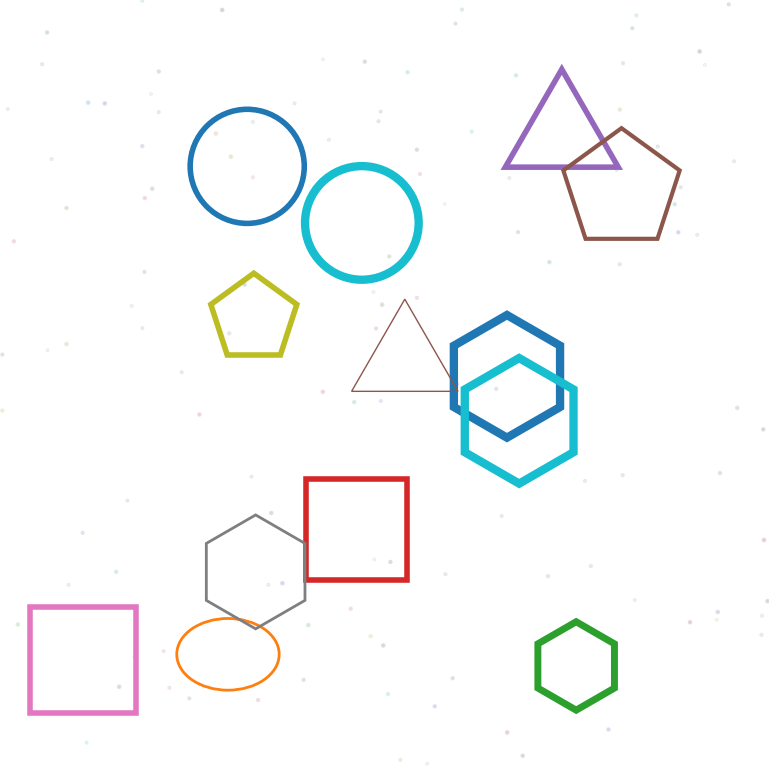[{"shape": "hexagon", "thickness": 3, "radius": 0.4, "center": [0.658, 0.511]}, {"shape": "circle", "thickness": 2, "radius": 0.37, "center": [0.321, 0.784]}, {"shape": "oval", "thickness": 1, "radius": 0.33, "center": [0.296, 0.15]}, {"shape": "hexagon", "thickness": 2.5, "radius": 0.29, "center": [0.748, 0.135]}, {"shape": "square", "thickness": 2, "radius": 0.33, "center": [0.463, 0.312]}, {"shape": "triangle", "thickness": 2, "radius": 0.42, "center": [0.73, 0.825]}, {"shape": "triangle", "thickness": 0.5, "radius": 0.4, "center": [0.526, 0.532]}, {"shape": "pentagon", "thickness": 1.5, "radius": 0.4, "center": [0.807, 0.754]}, {"shape": "square", "thickness": 2, "radius": 0.34, "center": [0.108, 0.143]}, {"shape": "hexagon", "thickness": 1, "radius": 0.37, "center": [0.332, 0.257]}, {"shape": "pentagon", "thickness": 2, "radius": 0.29, "center": [0.33, 0.586]}, {"shape": "hexagon", "thickness": 3, "radius": 0.41, "center": [0.674, 0.453]}, {"shape": "circle", "thickness": 3, "radius": 0.37, "center": [0.47, 0.711]}]